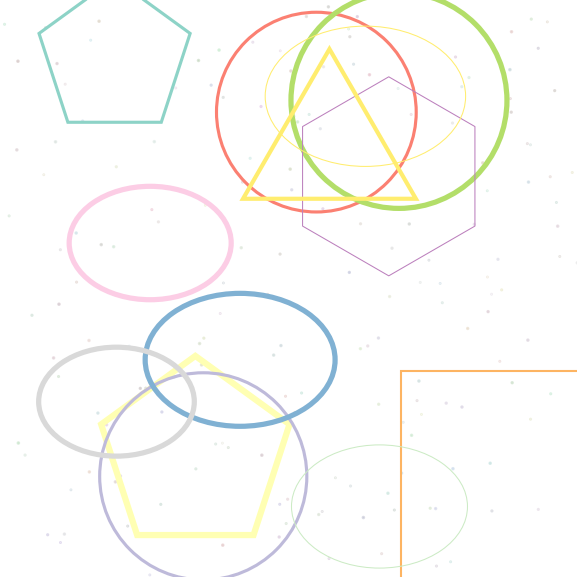[{"shape": "pentagon", "thickness": 1.5, "radius": 0.69, "center": [0.198, 0.899]}, {"shape": "pentagon", "thickness": 3, "radius": 0.86, "center": [0.338, 0.211]}, {"shape": "circle", "thickness": 1.5, "radius": 0.9, "center": [0.352, 0.174]}, {"shape": "circle", "thickness": 1.5, "radius": 0.86, "center": [0.548, 0.805]}, {"shape": "oval", "thickness": 2.5, "radius": 0.82, "center": [0.416, 0.376]}, {"shape": "square", "thickness": 1, "radius": 0.95, "center": [0.884, 0.167]}, {"shape": "circle", "thickness": 2.5, "radius": 0.93, "center": [0.691, 0.825]}, {"shape": "oval", "thickness": 2.5, "radius": 0.7, "center": [0.26, 0.578]}, {"shape": "oval", "thickness": 2.5, "radius": 0.67, "center": [0.202, 0.304]}, {"shape": "hexagon", "thickness": 0.5, "radius": 0.86, "center": [0.673, 0.694]}, {"shape": "oval", "thickness": 0.5, "radius": 0.76, "center": [0.657, 0.122]}, {"shape": "triangle", "thickness": 2, "radius": 0.86, "center": [0.57, 0.741]}, {"shape": "oval", "thickness": 0.5, "radius": 0.87, "center": [0.633, 0.832]}]